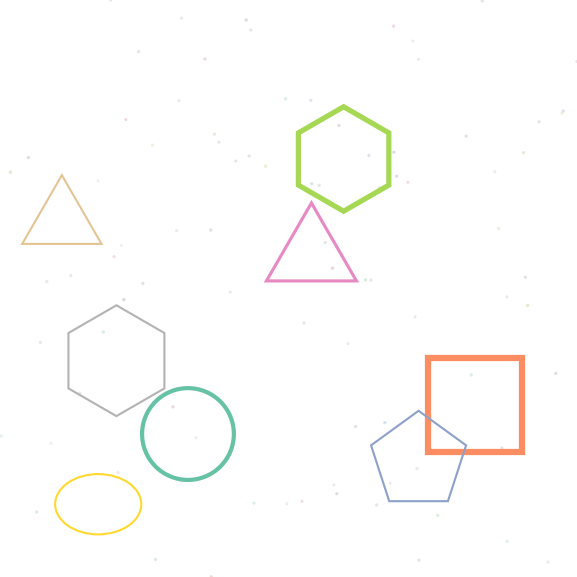[{"shape": "circle", "thickness": 2, "radius": 0.4, "center": [0.325, 0.248]}, {"shape": "square", "thickness": 3, "radius": 0.41, "center": [0.823, 0.297]}, {"shape": "pentagon", "thickness": 1, "radius": 0.43, "center": [0.725, 0.201]}, {"shape": "triangle", "thickness": 1.5, "radius": 0.45, "center": [0.539, 0.558]}, {"shape": "hexagon", "thickness": 2.5, "radius": 0.45, "center": [0.595, 0.724]}, {"shape": "oval", "thickness": 1, "radius": 0.37, "center": [0.17, 0.126]}, {"shape": "triangle", "thickness": 1, "radius": 0.4, "center": [0.107, 0.616]}, {"shape": "hexagon", "thickness": 1, "radius": 0.48, "center": [0.202, 0.375]}]